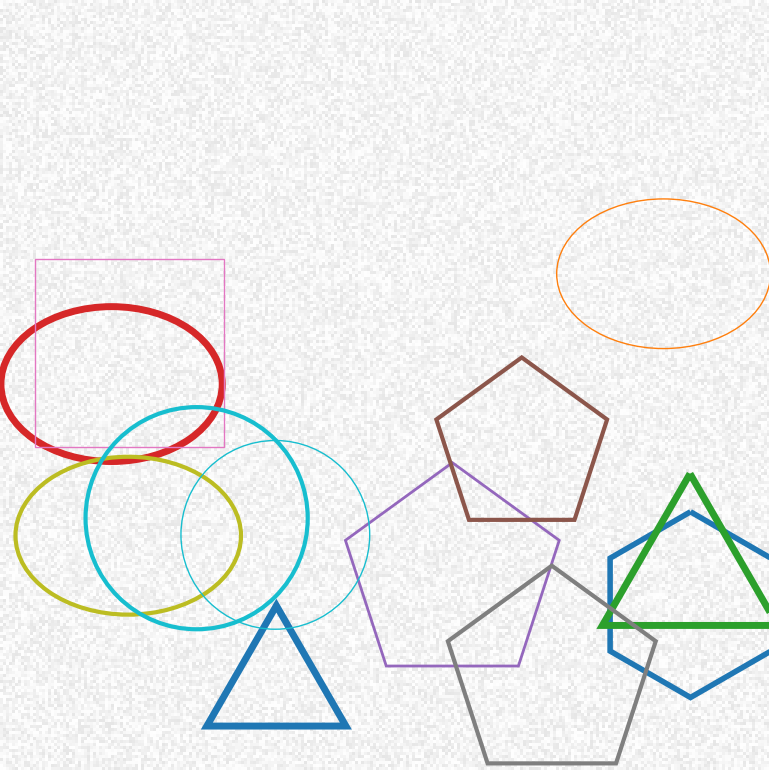[{"shape": "hexagon", "thickness": 2, "radius": 0.6, "center": [0.897, 0.215]}, {"shape": "triangle", "thickness": 2.5, "radius": 0.52, "center": [0.359, 0.109]}, {"shape": "oval", "thickness": 0.5, "radius": 0.69, "center": [0.862, 0.644]}, {"shape": "triangle", "thickness": 2.5, "radius": 0.66, "center": [0.896, 0.253]}, {"shape": "oval", "thickness": 2.5, "radius": 0.72, "center": [0.145, 0.501]}, {"shape": "pentagon", "thickness": 1, "radius": 0.73, "center": [0.587, 0.253]}, {"shape": "pentagon", "thickness": 1.5, "radius": 0.58, "center": [0.678, 0.419]}, {"shape": "square", "thickness": 0.5, "radius": 0.61, "center": [0.168, 0.542]}, {"shape": "pentagon", "thickness": 1.5, "radius": 0.71, "center": [0.717, 0.123]}, {"shape": "oval", "thickness": 1.5, "radius": 0.73, "center": [0.167, 0.304]}, {"shape": "circle", "thickness": 1.5, "radius": 0.72, "center": [0.255, 0.327]}, {"shape": "circle", "thickness": 0.5, "radius": 0.61, "center": [0.358, 0.305]}]